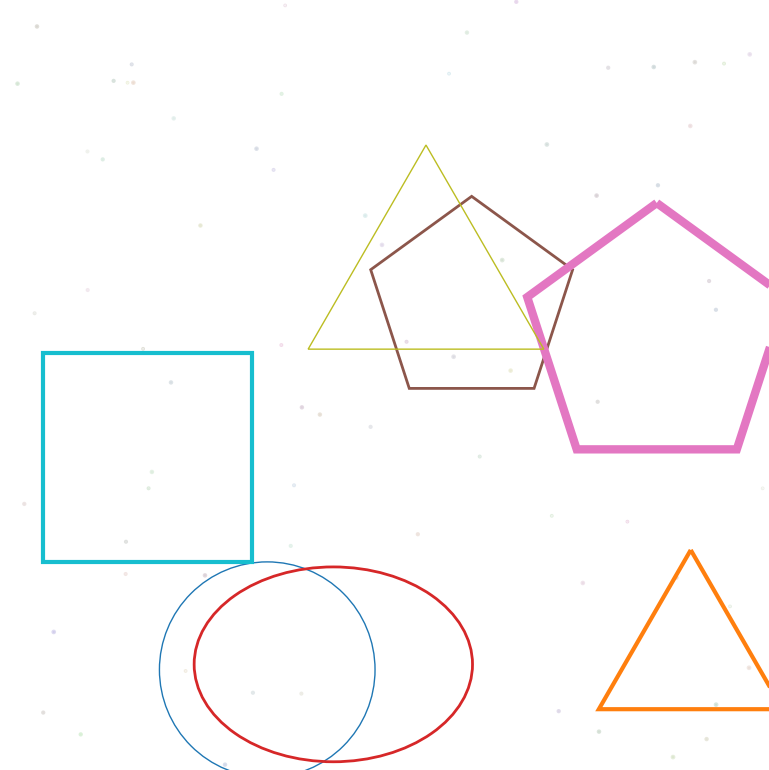[{"shape": "circle", "thickness": 0.5, "radius": 0.7, "center": [0.347, 0.13]}, {"shape": "triangle", "thickness": 1.5, "radius": 0.69, "center": [0.897, 0.148]}, {"shape": "oval", "thickness": 1, "radius": 0.9, "center": [0.433, 0.137]}, {"shape": "pentagon", "thickness": 1, "radius": 0.69, "center": [0.613, 0.607]}, {"shape": "pentagon", "thickness": 3, "radius": 0.88, "center": [0.853, 0.56]}, {"shape": "triangle", "thickness": 0.5, "radius": 0.88, "center": [0.553, 0.635]}, {"shape": "square", "thickness": 1.5, "radius": 0.68, "center": [0.192, 0.406]}]